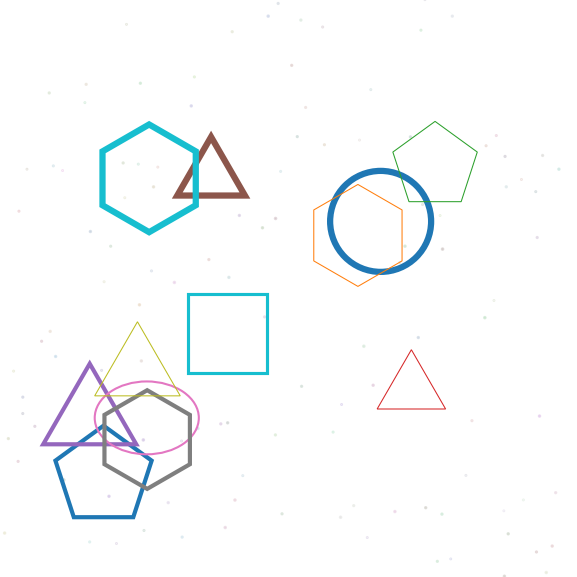[{"shape": "pentagon", "thickness": 2, "radius": 0.44, "center": [0.179, 0.174]}, {"shape": "circle", "thickness": 3, "radius": 0.44, "center": [0.659, 0.616]}, {"shape": "hexagon", "thickness": 0.5, "radius": 0.44, "center": [0.62, 0.591]}, {"shape": "pentagon", "thickness": 0.5, "radius": 0.38, "center": [0.753, 0.712]}, {"shape": "triangle", "thickness": 0.5, "radius": 0.34, "center": [0.712, 0.325]}, {"shape": "triangle", "thickness": 2, "radius": 0.47, "center": [0.155, 0.276]}, {"shape": "triangle", "thickness": 3, "radius": 0.34, "center": [0.366, 0.694]}, {"shape": "oval", "thickness": 1, "radius": 0.45, "center": [0.254, 0.276]}, {"shape": "hexagon", "thickness": 2, "radius": 0.43, "center": [0.255, 0.238]}, {"shape": "triangle", "thickness": 0.5, "radius": 0.43, "center": [0.238, 0.356]}, {"shape": "square", "thickness": 1.5, "radius": 0.34, "center": [0.394, 0.421]}, {"shape": "hexagon", "thickness": 3, "radius": 0.47, "center": [0.258, 0.69]}]